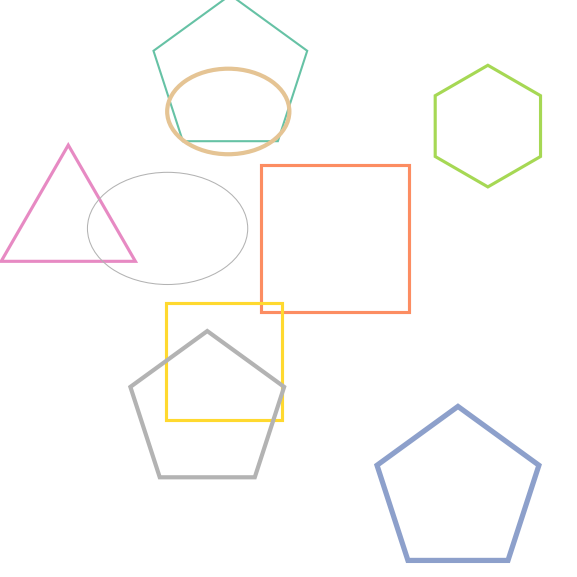[{"shape": "pentagon", "thickness": 1, "radius": 0.7, "center": [0.399, 0.868]}, {"shape": "square", "thickness": 1.5, "radius": 0.64, "center": [0.58, 0.587]}, {"shape": "pentagon", "thickness": 2.5, "radius": 0.74, "center": [0.793, 0.148]}, {"shape": "triangle", "thickness": 1.5, "radius": 0.67, "center": [0.118, 0.614]}, {"shape": "hexagon", "thickness": 1.5, "radius": 0.53, "center": [0.845, 0.781]}, {"shape": "square", "thickness": 1.5, "radius": 0.5, "center": [0.388, 0.373]}, {"shape": "oval", "thickness": 2, "radius": 0.53, "center": [0.395, 0.806]}, {"shape": "oval", "thickness": 0.5, "radius": 0.69, "center": [0.29, 0.604]}, {"shape": "pentagon", "thickness": 2, "radius": 0.7, "center": [0.359, 0.286]}]